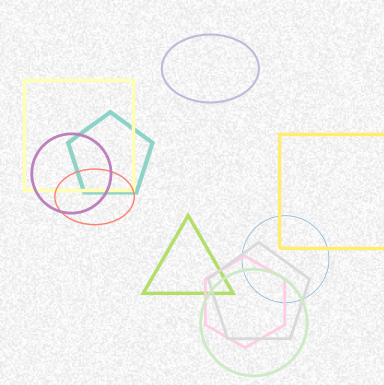[{"shape": "pentagon", "thickness": 3, "radius": 0.58, "center": [0.287, 0.593]}, {"shape": "square", "thickness": 2.5, "radius": 0.71, "center": [0.204, 0.649]}, {"shape": "oval", "thickness": 1.5, "radius": 0.63, "center": [0.546, 0.822]}, {"shape": "oval", "thickness": 1, "radius": 0.52, "center": [0.246, 0.489]}, {"shape": "circle", "thickness": 0.5, "radius": 0.56, "center": [0.741, 0.327]}, {"shape": "triangle", "thickness": 2.5, "radius": 0.67, "center": [0.489, 0.305]}, {"shape": "hexagon", "thickness": 2, "radius": 0.6, "center": [0.637, 0.216]}, {"shape": "pentagon", "thickness": 2, "radius": 0.69, "center": [0.672, 0.232]}, {"shape": "circle", "thickness": 2, "radius": 0.51, "center": [0.185, 0.549]}, {"shape": "circle", "thickness": 2, "radius": 0.69, "center": [0.659, 0.162]}, {"shape": "square", "thickness": 2.5, "radius": 0.74, "center": [0.873, 0.505]}]